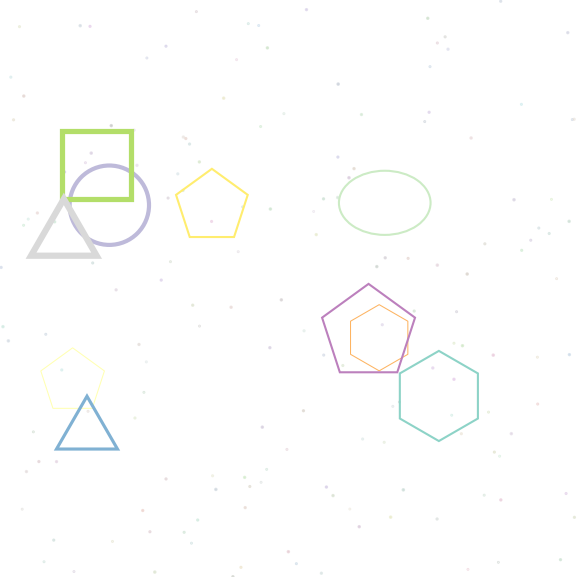[{"shape": "hexagon", "thickness": 1, "radius": 0.39, "center": [0.76, 0.313]}, {"shape": "pentagon", "thickness": 0.5, "radius": 0.29, "center": [0.126, 0.339]}, {"shape": "circle", "thickness": 2, "radius": 0.34, "center": [0.189, 0.644]}, {"shape": "triangle", "thickness": 1.5, "radius": 0.3, "center": [0.151, 0.252]}, {"shape": "hexagon", "thickness": 0.5, "radius": 0.29, "center": [0.657, 0.414]}, {"shape": "square", "thickness": 2.5, "radius": 0.3, "center": [0.167, 0.714]}, {"shape": "triangle", "thickness": 3, "radius": 0.33, "center": [0.111, 0.589]}, {"shape": "pentagon", "thickness": 1, "radius": 0.42, "center": [0.638, 0.423]}, {"shape": "oval", "thickness": 1, "radius": 0.4, "center": [0.666, 0.648]}, {"shape": "pentagon", "thickness": 1, "radius": 0.33, "center": [0.367, 0.642]}]